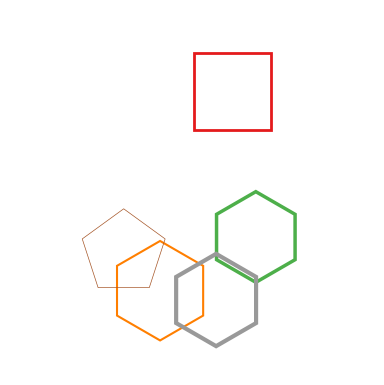[{"shape": "square", "thickness": 2, "radius": 0.5, "center": [0.604, 0.762]}, {"shape": "hexagon", "thickness": 2.5, "radius": 0.59, "center": [0.664, 0.384]}, {"shape": "hexagon", "thickness": 1.5, "radius": 0.65, "center": [0.416, 0.245]}, {"shape": "pentagon", "thickness": 0.5, "radius": 0.57, "center": [0.321, 0.345]}, {"shape": "hexagon", "thickness": 3, "radius": 0.6, "center": [0.561, 0.221]}]